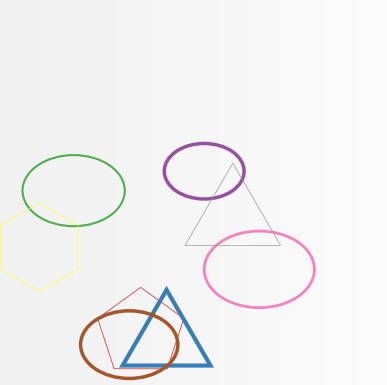[{"shape": "pentagon", "thickness": 0.5, "radius": 0.58, "center": [0.363, 0.137]}, {"shape": "triangle", "thickness": 3, "radius": 0.65, "center": [0.43, 0.116]}, {"shape": "oval", "thickness": 1.5, "radius": 0.66, "center": [0.19, 0.505]}, {"shape": "oval", "thickness": 2.5, "radius": 0.51, "center": [0.527, 0.555]}, {"shape": "hexagon", "thickness": 0.5, "radius": 0.57, "center": [0.102, 0.358]}, {"shape": "oval", "thickness": 2.5, "radius": 0.63, "center": [0.333, 0.105]}, {"shape": "oval", "thickness": 2, "radius": 0.71, "center": [0.669, 0.3]}, {"shape": "triangle", "thickness": 0.5, "radius": 0.71, "center": [0.601, 0.434]}]